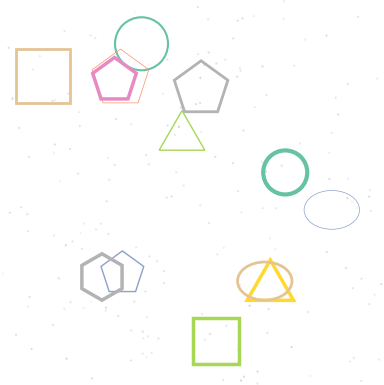[{"shape": "circle", "thickness": 3, "radius": 0.29, "center": [0.741, 0.552]}, {"shape": "circle", "thickness": 1.5, "radius": 0.34, "center": [0.368, 0.886]}, {"shape": "pentagon", "thickness": 0.5, "radius": 0.39, "center": [0.313, 0.795]}, {"shape": "oval", "thickness": 0.5, "radius": 0.36, "center": [0.862, 0.455]}, {"shape": "pentagon", "thickness": 1, "radius": 0.29, "center": [0.318, 0.29]}, {"shape": "pentagon", "thickness": 2.5, "radius": 0.3, "center": [0.297, 0.791]}, {"shape": "triangle", "thickness": 1, "radius": 0.34, "center": [0.473, 0.644]}, {"shape": "square", "thickness": 2.5, "radius": 0.3, "center": [0.562, 0.114]}, {"shape": "triangle", "thickness": 2.5, "radius": 0.35, "center": [0.702, 0.255]}, {"shape": "oval", "thickness": 2, "radius": 0.35, "center": [0.688, 0.27]}, {"shape": "square", "thickness": 2, "radius": 0.35, "center": [0.111, 0.802]}, {"shape": "pentagon", "thickness": 2, "radius": 0.37, "center": [0.522, 0.769]}, {"shape": "hexagon", "thickness": 2.5, "radius": 0.3, "center": [0.265, 0.281]}]